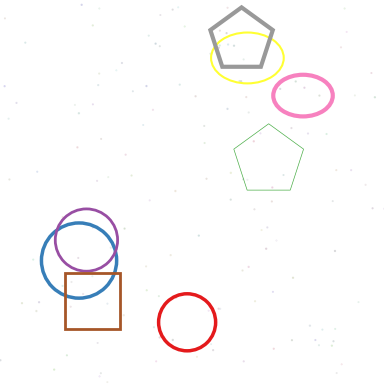[{"shape": "circle", "thickness": 2.5, "radius": 0.37, "center": [0.486, 0.163]}, {"shape": "circle", "thickness": 2.5, "radius": 0.49, "center": [0.205, 0.323]}, {"shape": "pentagon", "thickness": 0.5, "radius": 0.48, "center": [0.698, 0.583]}, {"shape": "circle", "thickness": 2, "radius": 0.4, "center": [0.224, 0.376]}, {"shape": "oval", "thickness": 1.5, "radius": 0.47, "center": [0.643, 0.849]}, {"shape": "square", "thickness": 2, "radius": 0.36, "center": [0.24, 0.218]}, {"shape": "oval", "thickness": 3, "radius": 0.39, "center": [0.787, 0.752]}, {"shape": "pentagon", "thickness": 3, "radius": 0.43, "center": [0.627, 0.896]}]